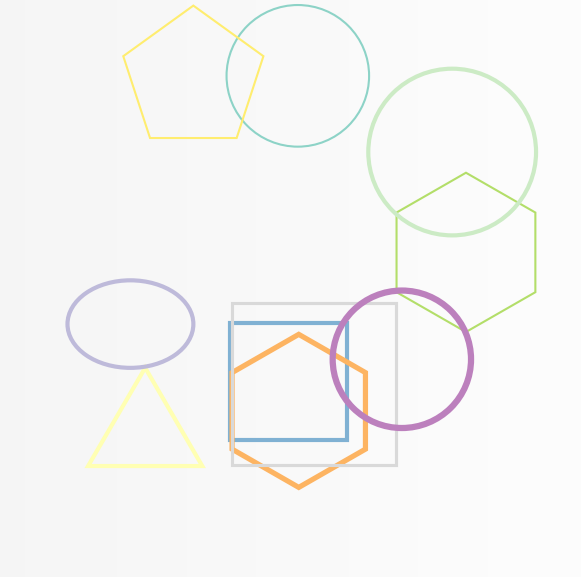[{"shape": "circle", "thickness": 1, "radius": 0.61, "center": [0.512, 0.868]}, {"shape": "triangle", "thickness": 2, "radius": 0.57, "center": [0.25, 0.249]}, {"shape": "oval", "thickness": 2, "radius": 0.54, "center": [0.224, 0.438]}, {"shape": "square", "thickness": 2, "radius": 0.51, "center": [0.496, 0.339]}, {"shape": "hexagon", "thickness": 2.5, "radius": 0.66, "center": [0.514, 0.288]}, {"shape": "hexagon", "thickness": 1, "radius": 0.69, "center": [0.802, 0.562]}, {"shape": "square", "thickness": 1.5, "radius": 0.71, "center": [0.54, 0.334]}, {"shape": "circle", "thickness": 3, "radius": 0.6, "center": [0.691, 0.377]}, {"shape": "circle", "thickness": 2, "radius": 0.72, "center": [0.778, 0.736]}, {"shape": "pentagon", "thickness": 1, "radius": 0.63, "center": [0.333, 0.863]}]